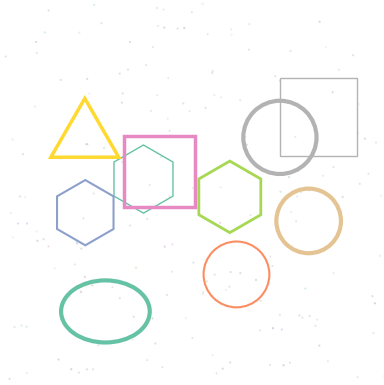[{"shape": "oval", "thickness": 3, "radius": 0.58, "center": [0.274, 0.191]}, {"shape": "hexagon", "thickness": 1, "radius": 0.44, "center": [0.373, 0.535]}, {"shape": "circle", "thickness": 1.5, "radius": 0.43, "center": [0.614, 0.287]}, {"shape": "hexagon", "thickness": 1.5, "radius": 0.42, "center": [0.222, 0.448]}, {"shape": "square", "thickness": 2.5, "radius": 0.46, "center": [0.415, 0.555]}, {"shape": "hexagon", "thickness": 2, "radius": 0.46, "center": [0.597, 0.489]}, {"shape": "triangle", "thickness": 2.5, "radius": 0.51, "center": [0.22, 0.643]}, {"shape": "circle", "thickness": 3, "radius": 0.42, "center": [0.802, 0.426]}, {"shape": "square", "thickness": 1, "radius": 0.5, "center": [0.827, 0.696]}, {"shape": "circle", "thickness": 3, "radius": 0.48, "center": [0.727, 0.643]}]